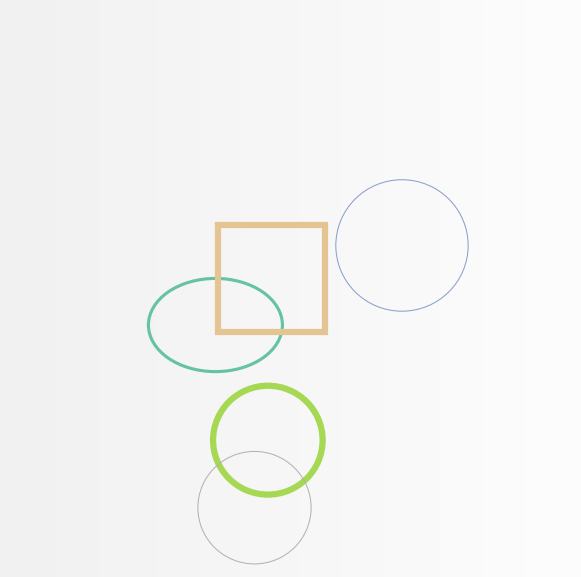[{"shape": "oval", "thickness": 1.5, "radius": 0.58, "center": [0.371, 0.436]}, {"shape": "circle", "thickness": 0.5, "radius": 0.57, "center": [0.692, 0.574]}, {"shape": "circle", "thickness": 3, "radius": 0.47, "center": [0.461, 0.237]}, {"shape": "square", "thickness": 3, "radius": 0.46, "center": [0.467, 0.517]}, {"shape": "circle", "thickness": 0.5, "radius": 0.49, "center": [0.438, 0.12]}]